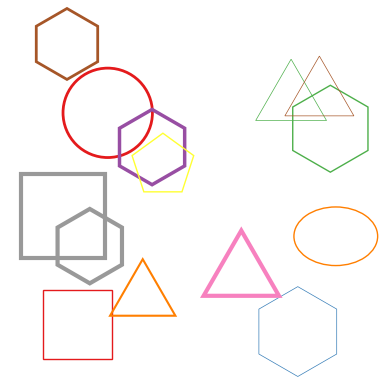[{"shape": "square", "thickness": 1, "radius": 0.45, "center": [0.201, 0.158]}, {"shape": "circle", "thickness": 2, "radius": 0.58, "center": [0.28, 0.707]}, {"shape": "hexagon", "thickness": 0.5, "radius": 0.58, "center": [0.774, 0.139]}, {"shape": "triangle", "thickness": 0.5, "radius": 0.53, "center": [0.756, 0.74]}, {"shape": "hexagon", "thickness": 1, "radius": 0.56, "center": [0.858, 0.666]}, {"shape": "hexagon", "thickness": 2.5, "radius": 0.49, "center": [0.395, 0.618]}, {"shape": "oval", "thickness": 1, "radius": 0.54, "center": [0.872, 0.386]}, {"shape": "triangle", "thickness": 1.5, "radius": 0.49, "center": [0.371, 0.229]}, {"shape": "pentagon", "thickness": 1, "radius": 0.42, "center": [0.423, 0.57]}, {"shape": "hexagon", "thickness": 2, "radius": 0.46, "center": [0.174, 0.886]}, {"shape": "triangle", "thickness": 0.5, "radius": 0.52, "center": [0.83, 0.751]}, {"shape": "triangle", "thickness": 3, "radius": 0.56, "center": [0.627, 0.288]}, {"shape": "hexagon", "thickness": 3, "radius": 0.48, "center": [0.233, 0.361]}, {"shape": "square", "thickness": 3, "radius": 0.55, "center": [0.163, 0.44]}]